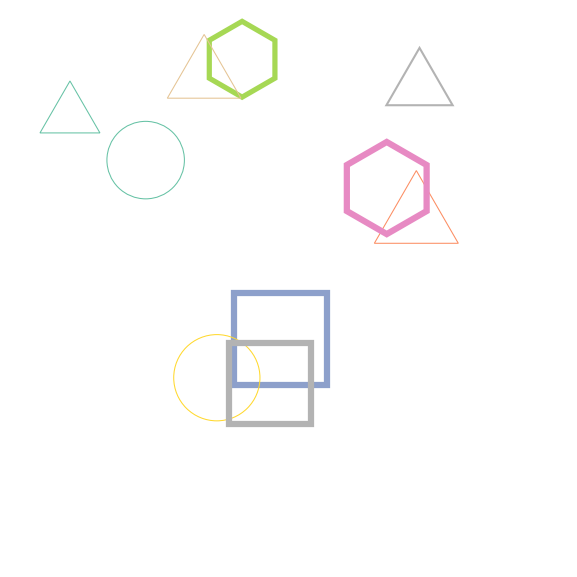[{"shape": "circle", "thickness": 0.5, "radius": 0.34, "center": [0.252, 0.722]}, {"shape": "triangle", "thickness": 0.5, "radius": 0.3, "center": [0.121, 0.799]}, {"shape": "triangle", "thickness": 0.5, "radius": 0.42, "center": [0.721, 0.62]}, {"shape": "square", "thickness": 3, "radius": 0.4, "center": [0.486, 0.413]}, {"shape": "hexagon", "thickness": 3, "radius": 0.4, "center": [0.67, 0.674]}, {"shape": "hexagon", "thickness": 2.5, "radius": 0.33, "center": [0.419, 0.897]}, {"shape": "circle", "thickness": 0.5, "radius": 0.37, "center": [0.375, 0.345]}, {"shape": "triangle", "thickness": 0.5, "radius": 0.37, "center": [0.353, 0.866]}, {"shape": "triangle", "thickness": 1, "radius": 0.33, "center": [0.726, 0.85]}, {"shape": "square", "thickness": 3, "radius": 0.35, "center": [0.468, 0.335]}]